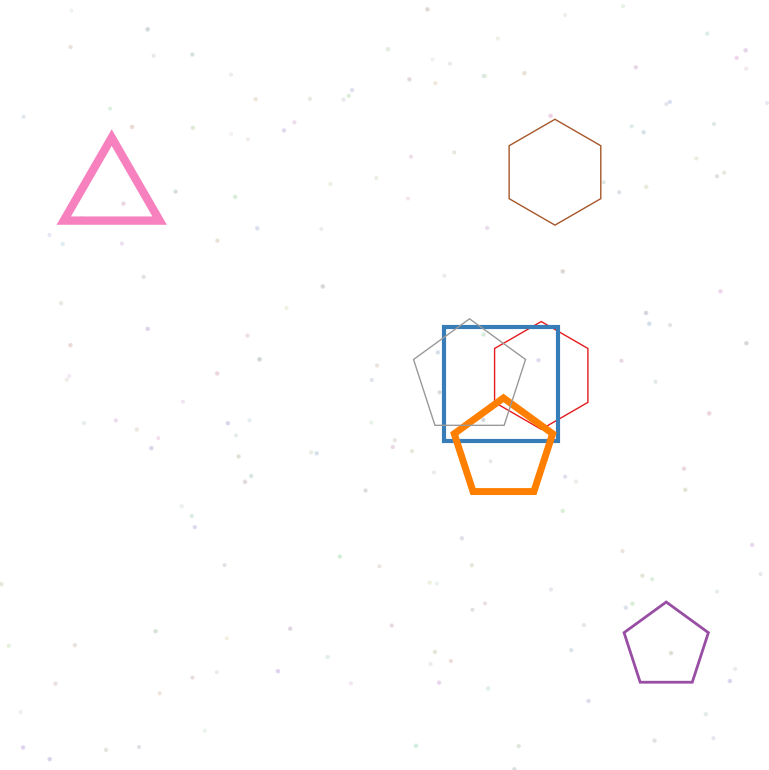[{"shape": "hexagon", "thickness": 0.5, "radius": 0.35, "center": [0.703, 0.512]}, {"shape": "square", "thickness": 1.5, "radius": 0.37, "center": [0.65, 0.501]}, {"shape": "pentagon", "thickness": 1, "radius": 0.29, "center": [0.865, 0.161]}, {"shape": "pentagon", "thickness": 2.5, "radius": 0.34, "center": [0.654, 0.416]}, {"shape": "hexagon", "thickness": 0.5, "radius": 0.34, "center": [0.721, 0.776]}, {"shape": "triangle", "thickness": 3, "radius": 0.36, "center": [0.145, 0.749]}, {"shape": "pentagon", "thickness": 0.5, "radius": 0.38, "center": [0.61, 0.509]}]